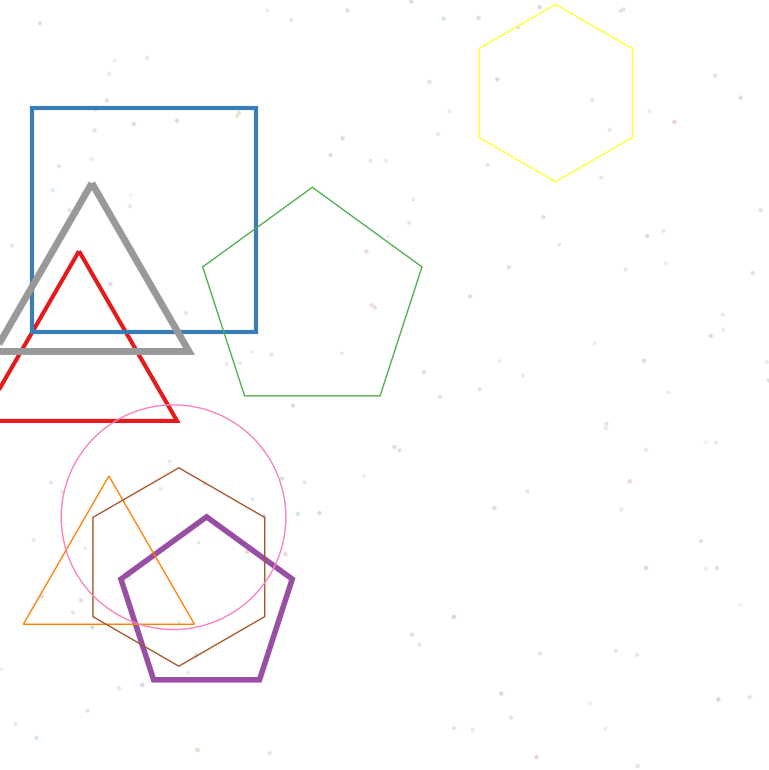[{"shape": "triangle", "thickness": 1.5, "radius": 0.74, "center": [0.103, 0.527]}, {"shape": "square", "thickness": 1.5, "radius": 0.73, "center": [0.186, 0.715]}, {"shape": "pentagon", "thickness": 0.5, "radius": 0.75, "center": [0.406, 0.607]}, {"shape": "pentagon", "thickness": 2, "radius": 0.58, "center": [0.268, 0.212]}, {"shape": "triangle", "thickness": 0.5, "radius": 0.64, "center": [0.141, 0.253]}, {"shape": "hexagon", "thickness": 0.5, "radius": 0.58, "center": [0.722, 0.879]}, {"shape": "hexagon", "thickness": 0.5, "radius": 0.64, "center": [0.232, 0.264]}, {"shape": "circle", "thickness": 0.5, "radius": 0.73, "center": [0.225, 0.328]}, {"shape": "triangle", "thickness": 2.5, "radius": 0.73, "center": [0.119, 0.616]}]